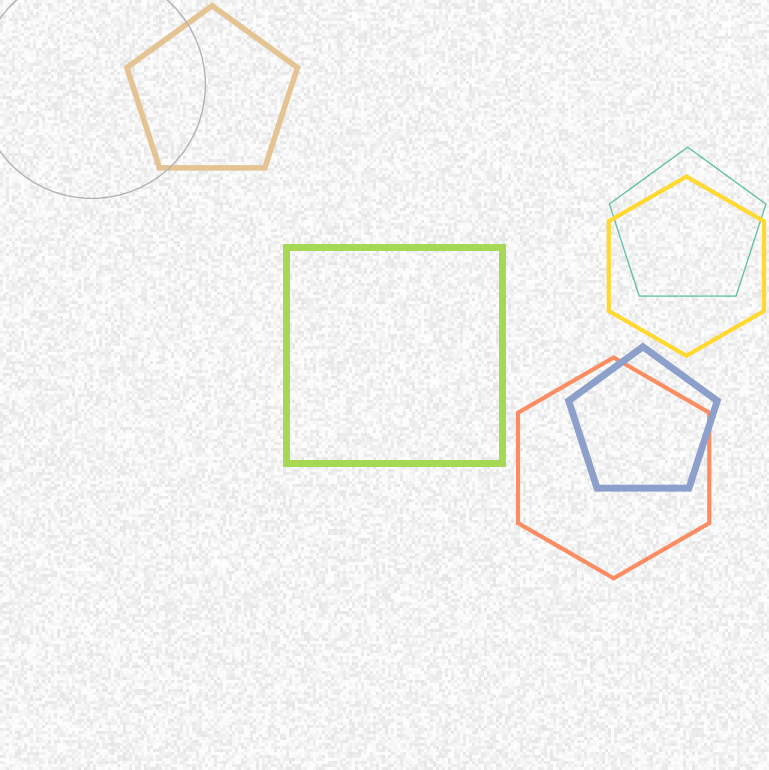[{"shape": "pentagon", "thickness": 0.5, "radius": 0.53, "center": [0.893, 0.702]}, {"shape": "hexagon", "thickness": 1.5, "radius": 0.72, "center": [0.797, 0.392]}, {"shape": "pentagon", "thickness": 2.5, "radius": 0.51, "center": [0.835, 0.448]}, {"shape": "square", "thickness": 2.5, "radius": 0.7, "center": [0.511, 0.539]}, {"shape": "hexagon", "thickness": 1.5, "radius": 0.58, "center": [0.891, 0.654]}, {"shape": "pentagon", "thickness": 2, "radius": 0.58, "center": [0.276, 0.876]}, {"shape": "circle", "thickness": 0.5, "radius": 0.74, "center": [0.119, 0.89]}]